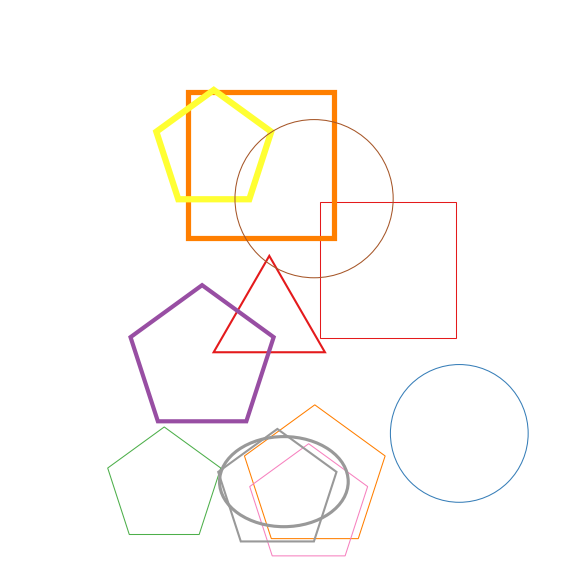[{"shape": "square", "thickness": 0.5, "radius": 0.59, "center": [0.672, 0.532]}, {"shape": "triangle", "thickness": 1, "radius": 0.56, "center": [0.466, 0.445]}, {"shape": "circle", "thickness": 0.5, "radius": 0.6, "center": [0.795, 0.249]}, {"shape": "pentagon", "thickness": 0.5, "radius": 0.51, "center": [0.284, 0.157]}, {"shape": "pentagon", "thickness": 2, "radius": 0.65, "center": [0.35, 0.375]}, {"shape": "pentagon", "thickness": 0.5, "radius": 0.64, "center": [0.545, 0.17]}, {"shape": "square", "thickness": 2.5, "radius": 0.63, "center": [0.452, 0.713]}, {"shape": "pentagon", "thickness": 3, "radius": 0.52, "center": [0.37, 0.739]}, {"shape": "circle", "thickness": 0.5, "radius": 0.68, "center": [0.544, 0.655]}, {"shape": "pentagon", "thickness": 0.5, "radius": 0.54, "center": [0.534, 0.123]}, {"shape": "oval", "thickness": 1.5, "radius": 0.56, "center": [0.492, 0.165]}, {"shape": "pentagon", "thickness": 1, "radius": 0.54, "center": [0.48, 0.149]}]